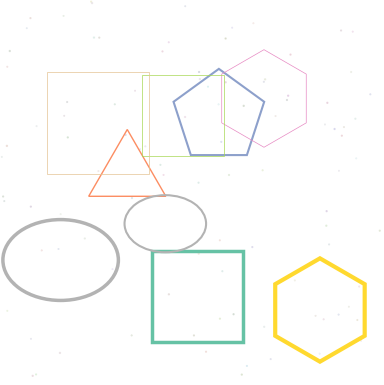[{"shape": "square", "thickness": 2.5, "radius": 0.59, "center": [0.513, 0.23]}, {"shape": "triangle", "thickness": 1, "radius": 0.58, "center": [0.331, 0.548]}, {"shape": "pentagon", "thickness": 1.5, "radius": 0.62, "center": [0.568, 0.697]}, {"shape": "hexagon", "thickness": 0.5, "radius": 0.63, "center": [0.686, 0.744]}, {"shape": "square", "thickness": 0.5, "radius": 0.53, "center": [0.475, 0.7]}, {"shape": "hexagon", "thickness": 3, "radius": 0.67, "center": [0.831, 0.195]}, {"shape": "square", "thickness": 0.5, "radius": 0.66, "center": [0.254, 0.68]}, {"shape": "oval", "thickness": 2.5, "radius": 0.75, "center": [0.157, 0.325]}, {"shape": "oval", "thickness": 1.5, "radius": 0.53, "center": [0.429, 0.419]}]